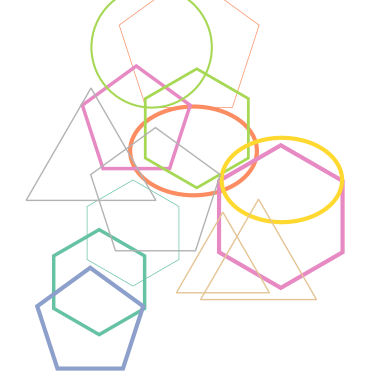[{"shape": "hexagon", "thickness": 0.5, "radius": 0.69, "center": [0.345, 0.395]}, {"shape": "hexagon", "thickness": 2.5, "radius": 0.68, "center": [0.258, 0.267]}, {"shape": "pentagon", "thickness": 0.5, "radius": 0.96, "center": [0.491, 0.876]}, {"shape": "oval", "thickness": 3, "radius": 0.82, "center": [0.503, 0.608]}, {"shape": "pentagon", "thickness": 3, "radius": 0.72, "center": [0.234, 0.16]}, {"shape": "hexagon", "thickness": 3, "radius": 0.93, "center": [0.729, 0.437]}, {"shape": "pentagon", "thickness": 2.5, "radius": 0.74, "center": [0.354, 0.681]}, {"shape": "hexagon", "thickness": 2, "radius": 0.77, "center": [0.511, 0.667]}, {"shape": "circle", "thickness": 1.5, "radius": 0.78, "center": [0.394, 0.877]}, {"shape": "oval", "thickness": 3, "radius": 0.78, "center": [0.732, 0.532]}, {"shape": "triangle", "thickness": 1, "radius": 0.87, "center": [0.672, 0.309]}, {"shape": "triangle", "thickness": 1, "radius": 0.7, "center": [0.579, 0.309]}, {"shape": "triangle", "thickness": 1, "radius": 0.97, "center": [0.236, 0.577]}, {"shape": "pentagon", "thickness": 1, "radius": 0.88, "center": [0.404, 0.492]}]